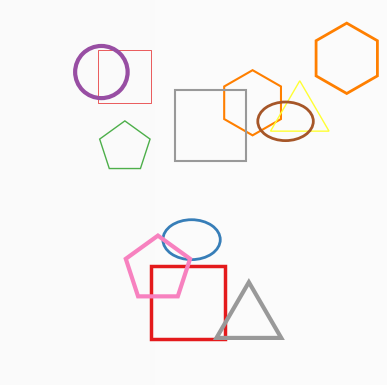[{"shape": "square", "thickness": 2.5, "radius": 0.47, "center": [0.485, 0.215]}, {"shape": "square", "thickness": 0.5, "radius": 0.34, "center": [0.321, 0.801]}, {"shape": "oval", "thickness": 2, "radius": 0.37, "center": [0.494, 0.378]}, {"shape": "pentagon", "thickness": 1, "radius": 0.34, "center": [0.322, 0.618]}, {"shape": "circle", "thickness": 3, "radius": 0.34, "center": [0.262, 0.813]}, {"shape": "hexagon", "thickness": 2, "radius": 0.46, "center": [0.895, 0.849]}, {"shape": "hexagon", "thickness": 1.5, "radius": 0.42, "center": [0.652, 0.733]}, {"shape": "triangle", "thickness": 1, "radius": 0.44, "center": [0.774, 0.703]}, {"shape": "oval", "thickness": 2, "radius": 0.36, "center": [0.737, 0.685]}, {"shape": "pentagon", "thickness": 3, "radius": 0.44, "center": [0.408, 0.301]}, {"shape": "square", "thickness": 1.5, "radius": 0.46, "center": [0.544, 0.675]}, {"shape": "triangle", "thickness": 3, "radius": 0.48, "center": [0.642, 0.171]}]